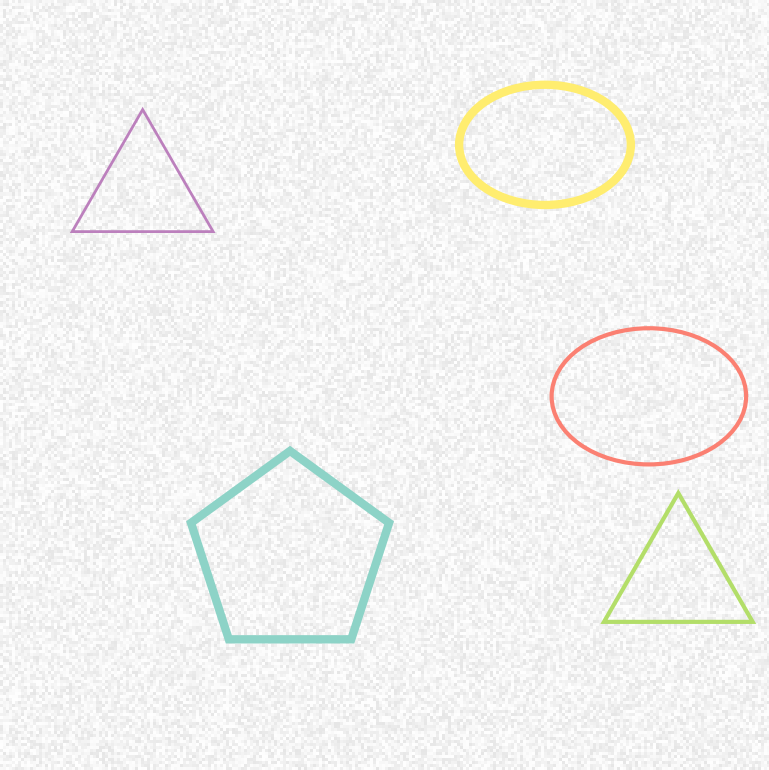[{"shape": "pentagon", "thickness": 3, "radius": 0.68, "center": [0.377, 0.279]}, {"shape": "oval", "thickness": 1.5, "radius": 0.63, "center": [0.843, 0.485]}, {"shape": "triangle", "thickness": 1.5, "radius": 0.56, "center": [0.881, 0.248]}, {"shape": "triangle", "thickness": 1, "radius": 0.53, "center": [0.185, 0.752]}, {"shape": "oval", "thickness": 3, "radius": 0.56, "center": [0.708, 0.812]}]